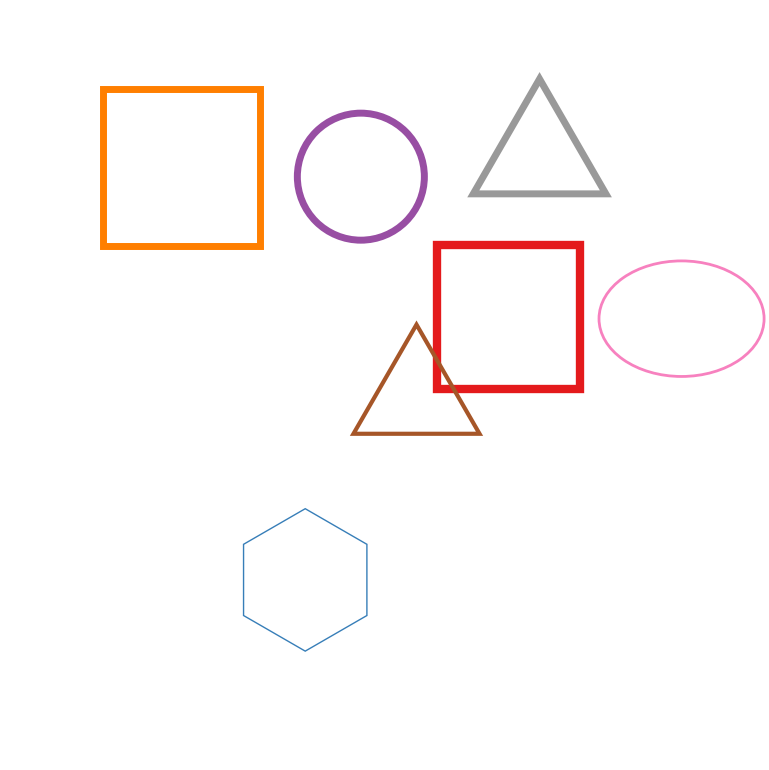[{"shape": "square", "thickness": 3, "radius": 0.47, "center": [0.66, 0.588]}, {"shape": "hexagon", "thickness": 0.5, "radius": 0.46, "center": [0.396, 0.247]}, {"shape": "circle", "thickness": 2.5, "radius": 0.41, "center": [0.469, 0.771]}, {"shape": "square", "thickness": 2.5, "radius": 0.51, "center": [0.236, 0.782]}, {"shape": "triangle", "thickness": 1.5, "radius": 0.47, "center": [0.541, 0.484]}, {"shape": "oval", "thickness": 1, "radius": 0.54, "center": [0.885, 0.586]}, {"shape": "triangle", "thickness": 2.5, "radius": 0.5, "center": [0.701, 0.798]}]